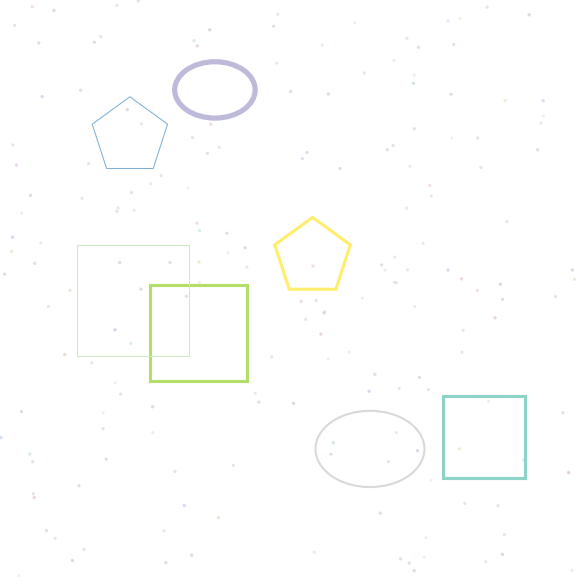[{"shape": "square", "thickness": 1.5, "radius": 0.35, "center": [0.839, 0.242]}, {"shape": "oval", "thickness": 2.5, "radius": 0.35, "center": [0.372, 0.843]}, {"shape": "pentagon", "thickness": 0.5, "radius": 0.34, "center": [0.225, 0.763]}, {"shape": "square", "thickness": 1.5, "radius": 0.42, "center": [0.344, 0.422]}, {"shape": "oval", "thickness": 1, "radius": 0.47, "center": [0.641, 0.222]}, {"shape": "square", "thickness": 0.5, "radius": 0.48, "center": [0.23, 0.479]}, {"shape": "pentagon", "thickness": 1.5, "radius": 0.34, "center": [0.541, 0.554]}]